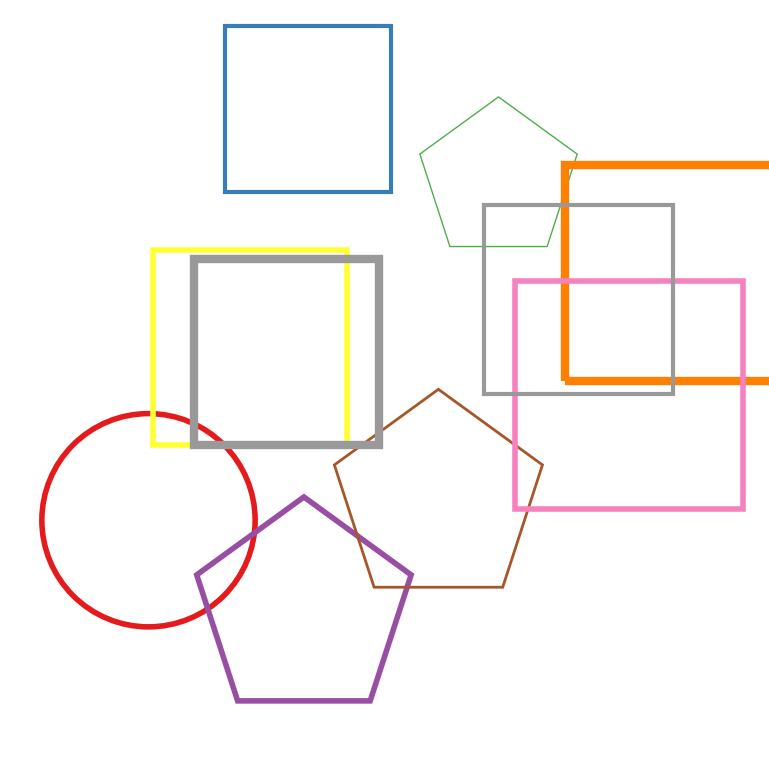[{"shape": "circle", "thickness": 2, "radius": 0.69, "center": [0.193, 0.324]}, {"shape": "square", "thickness": 1.5, "radius": 0.54, "center": [0.4, 0.858]}, {"shape": "pentagon", "thickness": 0.5, "radius": 0.54, "center": [0.647, 0.767]}, {"shape": "pentagon", "thickness": 2, "radius": 0.73, "center": [0.395, 0.208]}, {"shape": "square", "thickness": 3, "radius": 0.7, "center": [0.874, 0.645]}, {"shape": "square", "thickness": 2, "radius": 0.63, "center": [0.325, 0.549]}, {"shape": "pentagon", "thickness": 1, "radius": 0.71, "center": [0.569, 0.352]}, {"shape": "square", "thickness": 2, "radius": 0.74, "center": [0.817, 0.487]}, {"shape": "square", "thickness": 3, "radius": 0.6, "center": [0.372, 0.543]}, {"shape": "square", "thickness": 1.5, "radius": 0.61, "center": [0.751, 0.611]}]